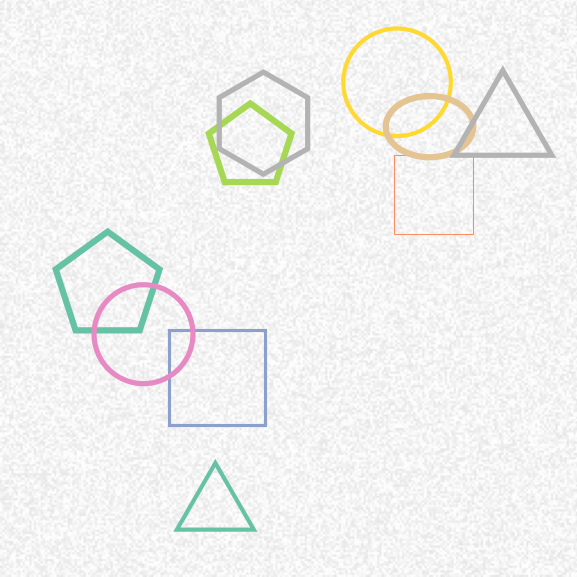[{"shape": "pentagon", "thickness": 3, "radius": 0.47, "center": [0.186, 0.504]}, {"shape": "triangle", "thickness": 2, "radius": 0.38, "center": [0.373, 0.12]}, {"shape": "square", "thickness": 0.5, "radius": 0.34, "center": [0.75, 0.662]}, {"shape": "square", "thickness": 1.5, "radius": 0.41, "center": [0.376, 0.346]}, {"shape": "circle", "thickness": 2.5, "radius": 0.43, "center": [0.248, 0.42]}, {"shape": "pentagon", "thickness": 3, "radius": 0.38, "center": [0.433, 0.745]}, {"shape": "circle", "thickness": 2, "radius": 0.47, "center": [0.688, 0.857]}, {"shape": "oval", "thickness": 3, "radius": 0.38, "center": [0.744, 0.78]}, {"shape": "triangle", "thickness": 2.5, "radius": 0.49, "center": [0.871, 0.779]}, {"shape": "hexagon", "thickness": 2.5, "radius": 0.44, "center": [0.456, 0.786]}]